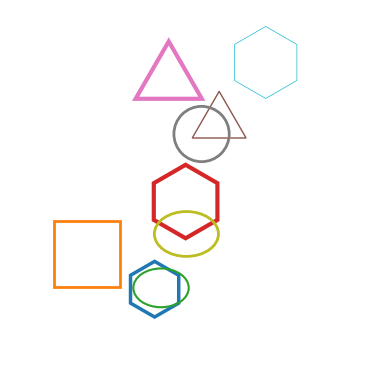[{"shape": "hexagon", "thickness": 2.5, "radius": 0.36, "center": [0.402, 0.249]}, {"shape": "square", "thickness": 2, "radius": 0.43, "center": [0.225, 0.341]}, {"shape": "oval", "thickness": 1.5, "radius": 0.36, "center": [0.418, 0.252]}, {"shape": "hexagon", "thickness": 3, "radius": 0.48, "center": [0.482, 0.477]}, {"shape": "triangle", "thickness": 1, "radius": 0.4, "center": [0.569, 0.682]}, {"shape": "triangle", "thickness": 3, "radius": 0.5, "center": [0.438, 0.793]}, {"shape": "circle", "thickness": 2, "radius": 0.36, "center": [0.524, 0.652]}, {"shape": "oval", "thickness": 2, "radius": 0.42, "center": [0.484, 0.392]}, {"shape": "hexagon", "thickness": 0.5, "radius": 0.47, "center": [0.69, 0.838]}]